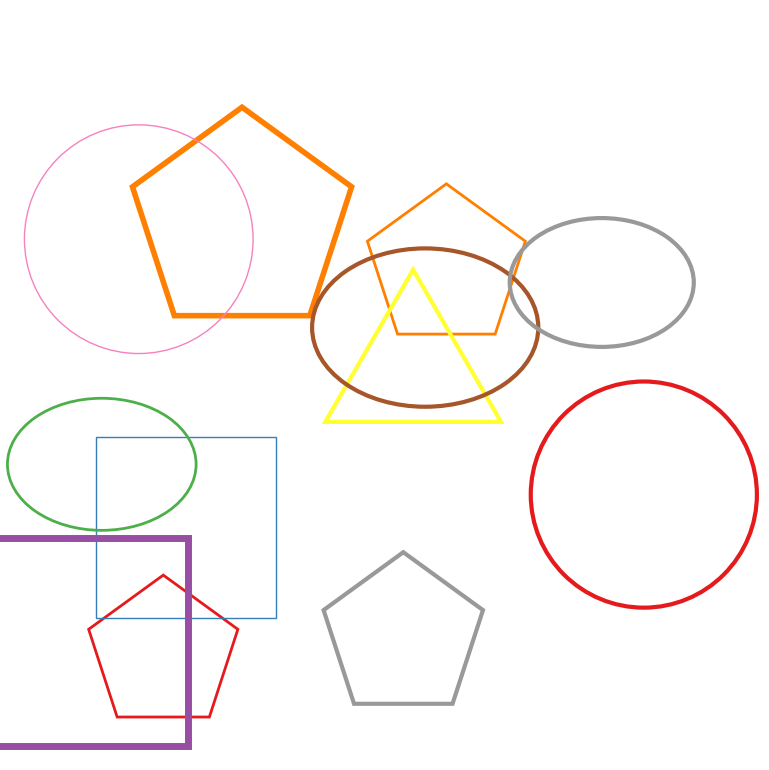[{"shape": "circle", "thickness": 1.5, "radius": 0.73, "center": [0.836, 0.358]}, {"shape": "pentagon", "thickness": 1, "radius": 0.51, "center": [0.212, 0.151]}, {"shape": "square", "thickness": 0.5, "radius": 0.59, "center": [0.242, 0.315]}, {"shape": "oval", "thickness": 1, "radius": 0.61, "center": [0.132, 0.397]}, {"shape": "square", "thickness": 2.5, "radius": 0.68, "center": [0.11, 0.167]}, {"shape": "pentagon", "thickness": 2, "radius": 0.75, "center": [0.314, 0.711]}, {"shape": "pentagon", "thickness": 1, "radius": 0.54, "center": [0.58, 0.653]}, {"shape": "triangle", "thickness": 1.5, "radius": 0.66, "center": [0.537, 0.518]}, {"shape": "oval", "thickness": 1.5, "radius": 0.73, "center": [0.552, 0.575]}, {"shape": "circle", "thickness": 0.5, "radius": 0.74, "center": [0.18, 0.689]}, {"shape": "oval", "thickness": 1.5, "radius": 0.6, "center": [0.782, 0.633]}, {"shape": "pentagon", "thickness": 1.5, "radius": 0.54, "center": [0.524, 0.174]}]